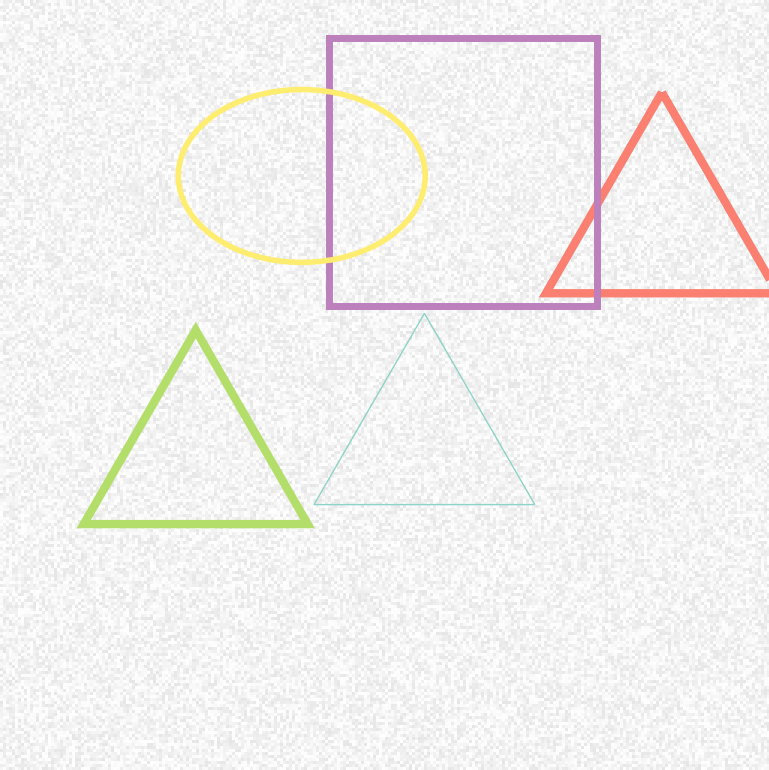[{"shape": "triangle", "thickness": 0.5, "radius": 0.83, "center": [0.551, 0.427]}, {"shape": "triangle", "thickness": 3, "radius": 0.87, "center": [0.86, 0.706]}, {"shape": "triangle", "thickness": 3, "radius": 0.84, "center": [0.254, 0.403]}, {"shape": "square", "thickness": 2.5, "radius": 0.87, "center": [0.601, 0.777]}, {"shape": "oval", "thickness": 2, "radius": 0.8, "center": [0.392, 0.771]}]